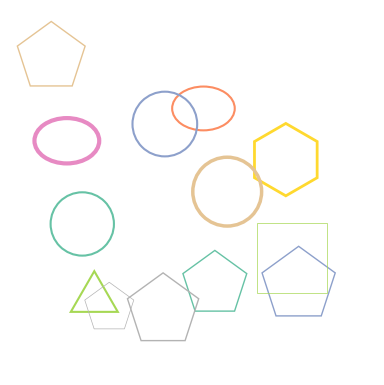[{"shape": "circle", "thickness": 1.5, "radius": 0.41, "center": [0.214, 0.418]}, {"shape": "pentagon", "thickness": 1, "radius": 0.44, "center": [0.558, 0.262]}, {"shape": "oval", "thickness": 1.5, "radius": 0.41, "center": [0.528, 0.718]}, {"shape": "pentagon", "thickness": 1, "radius": 0.5, "center": [0.776, 0.26]}, {"shape": "circle", "thickness": 1.5, "radius": 0.42, "center": [0.428, 0.678]}, {"shape": "oval", "thickness": 3, "radius": 0.42, "center": [0.174, 0.634]}, {"shape": "square", "thickness": 0.5, "radius": 0.45, "center": [0.758, 0.329]}, {"shape": "triangle", "thickness": 1.5, "radius": 0.35, "center": [0.245, 0.225]}, {"shape": "hexagon", "thickness": 2, "radius": 0.47, "center": [0.742, 0.585]}, {"shape": "pentagon", "thickness": 1, "radius": 0.46, "center": [0.133, 0.852]}, {"shape": "circle", "thickness": 2.5, "radius": 0.45, "center": [0.59, 0.502]}, {"shape": "pentagon", "thickness": 0.5, "radius": 0.33, "center": [0.284, 0.2]}, {"shape": "pentagon", "thickness": 1, "radius": 0.49, "center": [0.424, 0.194]}]